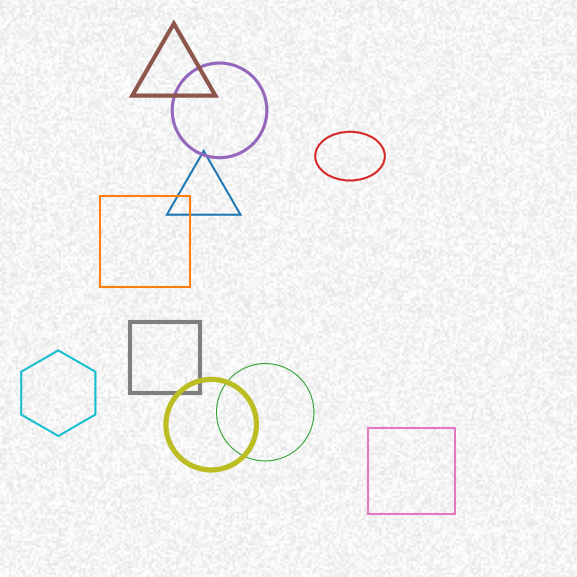[{"shape": "triangle", "thickness": 1, "radius": 0.37, "center": [0.353, 0.664]}, {"shape": "square", "thickness": 1, "radius": 0.39, "center": [0.251, 0.58]}, {"shape": "circle", "thickness": 0.5, "radius": 0.42, "center": [0.459, 0.285]}, {"shape": "oval", "thickness": 1, "radius": 0.3, "center": [0.606, 0.729]}, {"shape": "circle", "thickness": 1.5, "radius": 0.41, "center": [0.38, 0.808]}, {"shape": "triangle", "thickness": 2, "radius": 0.42, "center": [0.301, 0.875]}, {"shape": "square", "thickness": 1, "radius": 0.37, "center": [0.712, 0.184]}, {"shape": "square", "thickness": 2, "radius": 0.31, "center": [0.286, 0.38]}, {"shape": "circle", "thickness": 2.5, "radius": 0.39, "center": [0.366, 0.264]}, {"shape": "hexagon", "thickness": 1, "radius": 0.37, "center": [0.101, 0.318]}]